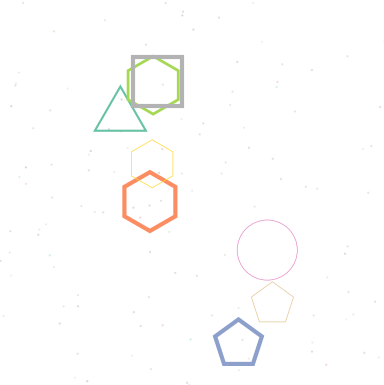[{"shape": "triangle", "thickness": 1.5, "radius": 0.38, "center": [0.313, 0.699]}, {"shape": "hexagon", "thickness": 3, "radius": 0.38, "center": [0.389, 0.476]}, {"shape": "pentagon", "thickness": 3, "radius": 0.32, "center": [0.619, 0.106]}, {"shape": "circle", "thickness": 0.5, "radius": 0.39, "center": [0.694, 0.35]}, {"shape": "hexagon", "thickness": 2, "radius": 0.38, "center": [0.398, 0.779]}, {"shape": "hexagon", "thickness": 0.5, "radius": 0.31, "center": [0.395, 0.575]}, {"shape": "pentagon", "thickness": 0.5, "radius": 0.29, "center": [0.708, 0.211]}, {"shape": "square", "thickness": 3, "radius": 0.32, "center": [0.41, 0.788]}]